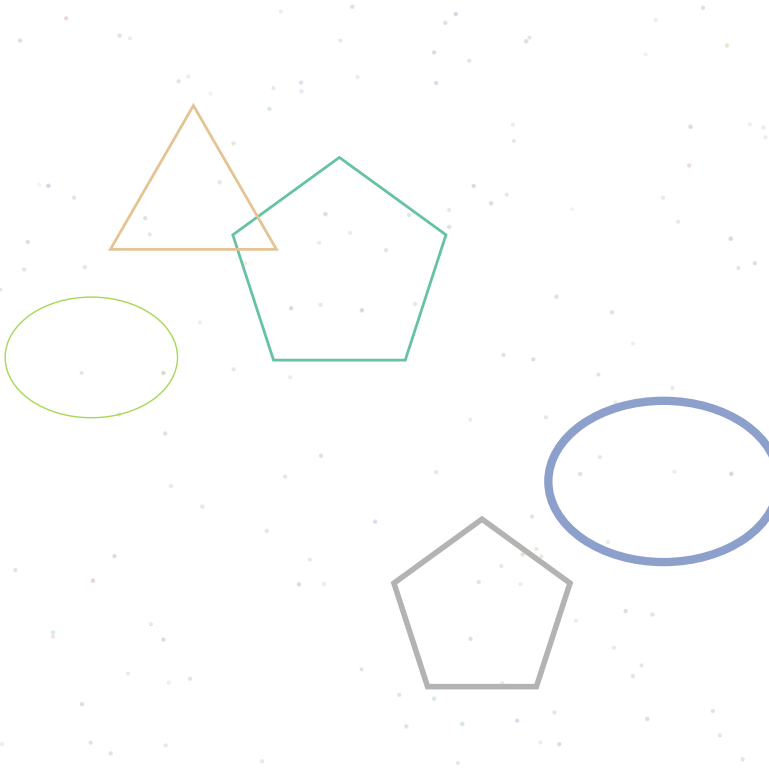[{"shape": "pentagon", "thickness": 1, "radius": 0.73, "center": [0.441, 0.65]}, {"shape": "oval", "thickness": 3, "radius": 0.75, "center": [0.862, 0.375]}, {"shape": "oval", "thickness": 0.5, "radius": 0.56, "center": [0.119, 0.536]}, {"shape": "triangle", "thickness": 1, "radius": 0.62, "center": [0.251, 0.738]}, {"shape": "pentagon", "thickness": 2, "radius": 0.6, "center": [0.626, 0.206]}]